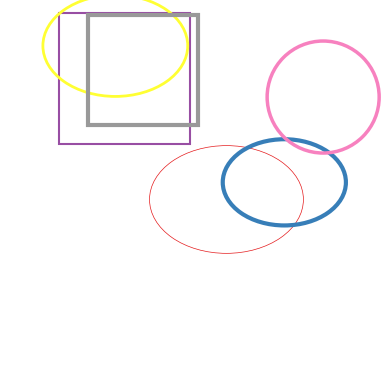[{"shape": "oval", "thickness": 0.5, "radius": 1.0, "center": [0.588, 0.482]}, {"shape": "oval", "thickness": 3, "radius": 0.8, "center": [0.739, 0.526]}, {"shape": "square", "thickness": 1.5, "radius": 0.85, "center": [0.323, 0.797]}, {"shape": "oval", "thickness": 2, "radius": 0.94, "center": [0.299, 0.881]}, {"shape": "circle", "thickness": 2.5, "radius": 0.73, "center": [0.839, 0.748]}, {"shape": "square", "thickness": 3, "radius": 0.72, "center": [0.372, 0.818]}]